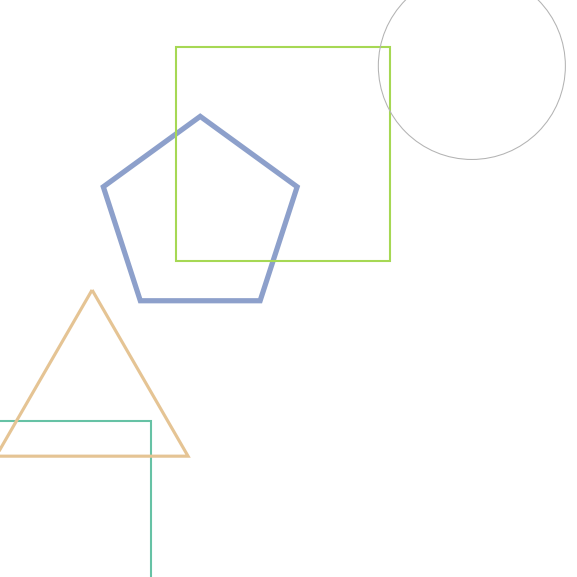[{"shape": "square", "thickness": 1, "radius": 0.79, "center": [0.104, 0.112]}, {"shape": "pentagon", "thickness": 2.5, "radius": 0.88, "center": [0.347, 0.621]}, {"shape": "square", "thickness": 1, "radius": 0.92, "center": [0.49, 0.733]}, {"shape": "triangle", "thickness": 1.5, "radius": 0.96, "center": [0.159, 0.305]}, {"shape": "circle", "thickness": 0.5, "radius": 0.81, "center": [0.817, 0.885]}]